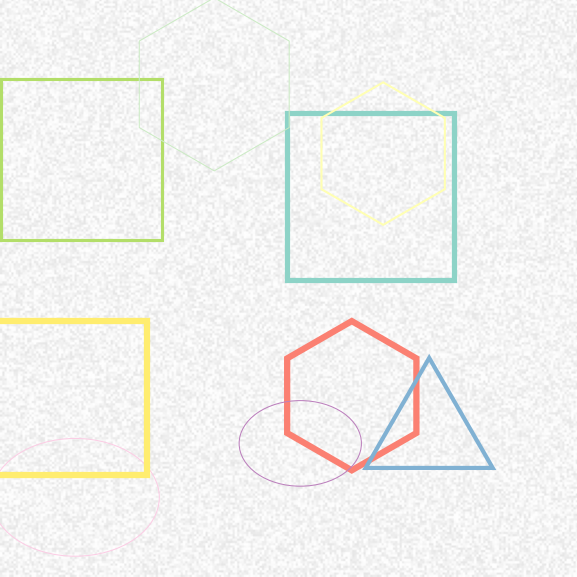[{"shape": "square", "thickness": 2.5, "radius": 0.73, "center": [0.641, 0.659]}, {"shape": "hexagon", "thickness": 1, "radius": 0.62, "center": [0.663, 0.733]}, {"shape": "hexagon", "thickness": 3, "radius": 0.65, "center": [0.609, 0.314]}, {"shape": "triangle", "thickness": 2, "radius": 0.63, "center": [0.743, 0.252]}, {"shape": "square", "thickness": 1.5, "radius": 0.7, "center": [0.141, 0.723]}, {"shape": "oval", "thickness": 0.5, "radius": 0.73, "center": [0.13, 0.138]}, {"shape": "oval", "thickness": 0.5, "radius": 0.53, "center": [0.52, 0.231]}, {"shape": "hexagon", "thickness": 0.5, "radius": 0.75, "center": [0.371, 0.853]}, {"shape": "square", "thickness": 3, "radius": 0.66, "center": [0.122, 0.31]}]